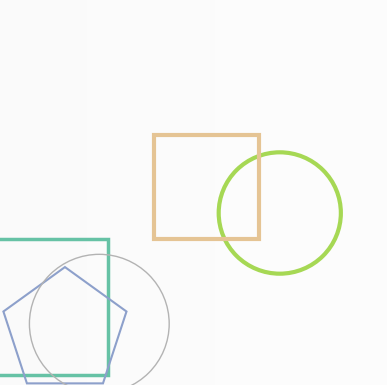[{"shape": "square", "thickness": 2.5, "radius": 0.89, "center": [0.101, 0.202]}, {"shape": "pentagon", "thickness": 1.5, "radius": 0.83, "center": [0.168, 0.139]}, {"shape": "circle", "thickness": 3, "radius": 0.79, "center": [0.722, 0.447]}, {"shape": "square", "thickness": 3, "radius": 0.68, "center": [0.533, 0.514]}, {"shape": "circle", "thickness": 1, "radius": 0.9, "center": [0.256, 0.159]}]